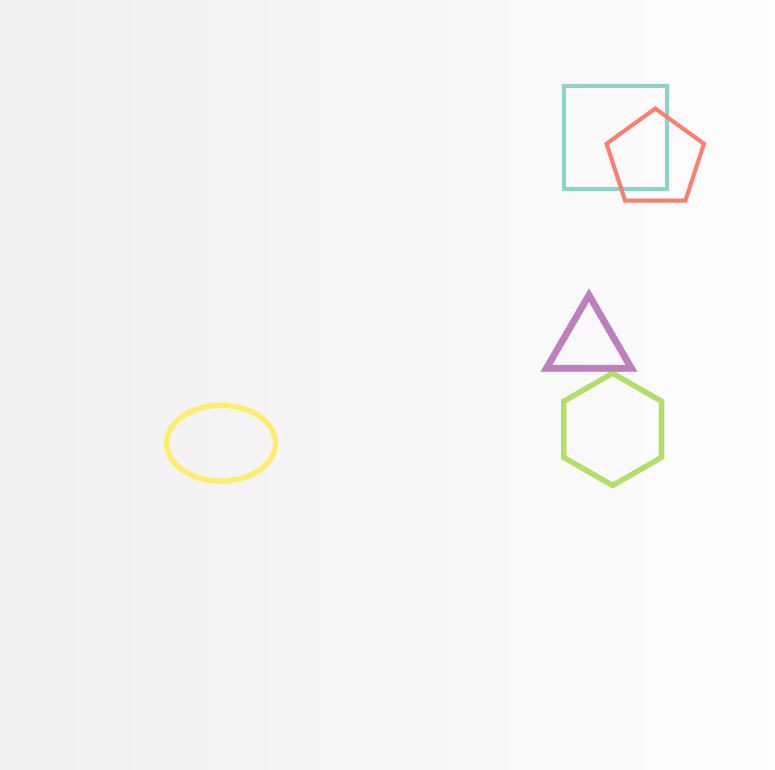[{"shape": "square", "thickness": 1.5, "radius": 0.33, "center": [0.794, 0.822]}, {"shape": "pentagon", "thickness": 1.5, "radius": 0.33, "center": [0.845, 0.793]}, {"shape": "hexagon", "thickness": 2, "radius": 0.36, "center": [0.791, 0.442]}, {"shape": "triangle", "thickness": 2.5, "radius": 0.32, "center": [0.76, 0.553]}, {"shape": "oval", "thickness": 2, "radius": 0.35, "center": [0.285, 0.424]}]